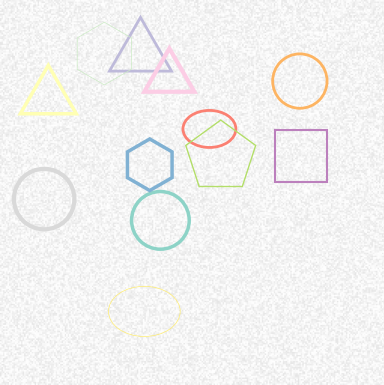[{"shape": "circle", "thickness": 2.5, "radius": 0.37, "center": [0.417, 0.428]}, {"shape": "triangle", "thickness": 2.5, "radius": 0.42, "center": [0.125, 0.746]}, {"shape": "triangle", "thickness": 2, "radius": 0.47, "center": [0.365, 0.862]}, {"shape": "oval", "thickness": 2, "radius": 0.34, "center": [0.544, 0.665]}, {"shape": "hexagon", "thickness": 2.5, "radius": 0.33, "center": [0.389, 0.572]}, {"shape": "circle", "thickness": 2, "radius": 0.35, "center": [0.779, 0.789]}, {"shape": "pentagon", "thickness": 1, "radius": 0.48, "center": [0.573, 0.593]}, {"shape": "triangle", "thickness": 3, "radius": 0.37, "center": [0.44, 0.799]}, {"shape": "circle", "thickness": 3, "radius": 0.39, "center": [0.115, 0.483]}, {"shape": "square", "thickness": 1.5, "radius": 0.34, "center": [0.782, 0.594]}, {"shape": "hexagon", "thickness": 0.5, "radius": 0.41, "center": [0.271, 0.861]}, {"shape": "oval", "thickness": 0.5, "radius": 0.47, "center": [0.375, 0.191]}]